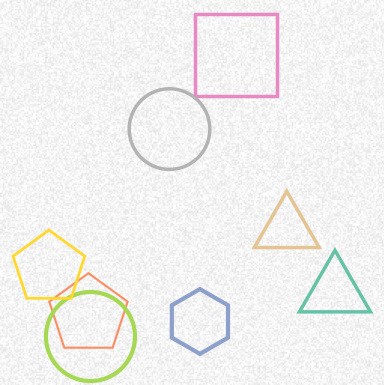[{"shape": "triangle", "thickness": 2.5, "radius": 0.53, "center": [0.87, 0.243]}, {"shape": "pentagon", "thickness": 1.5, "radius": 0.53, "center": [0.23, 0.183]}, {"shape": "hexagon", "thickness": 3, "radius": 0.42, "center": [0.519, 0.165]}, {"shape": "square", "thickness": 2.5, "radius": 0.53, "center": [0.614, 0.858]}, {"shape": "circle", "thickness": 3, "radius": 0.58, "center": [0.235, 0.126]}, {"shape": "pentagon", "thickness": 2, "radius": 0.49, "center": [0.127, 0.304]}, {"shape": "triangle", "thickness": 2.5, "radius": 0.49, "center": [0.745, 0.406]}, {"shape": "circle", "thickness": 2.5, "radius": 0.52, "center": [0.44, 0.665]}]